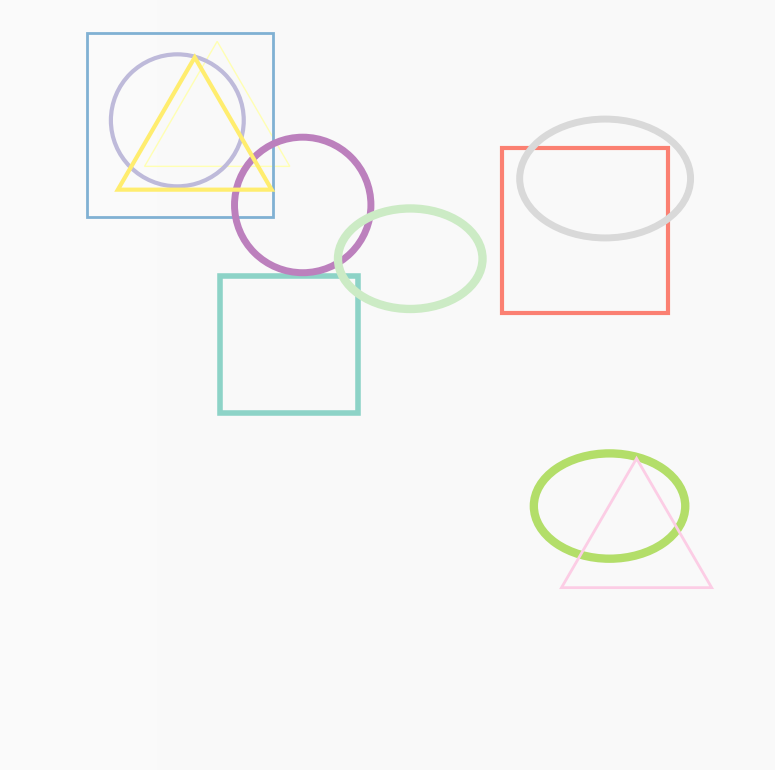[{"shape": "square", "thickness": 2, "radius": 0.44, "center": [0.373, 0.552]}, {"shape": "triangle", "thickness": 0.5, "radius": 0.54, "center": [0.28, 0.838]}, {"shape": "circle", "thickness": 1.5, "radius": 0.43, "center": [0.229, 0.844]}, {"shape": "square", "thickness": 1.5, "radius": 0.54, "center": [0.755, 0.701]}, {"shape": "square", "thickness": 1, "radius": 0.6, "center": [0.232, 0.837]}, {"shape": "oval", "thickness": 3, "radius": 0.49, "center": [0.787, 0.343]}, {"shape": "triangle", "thickness": 1, "radius": 0.56, "center": [0.821, 0.293]}, {"shape": "oval", "thickness": 2.5, "radius": 0.55, "center": [0.781, 0.768]}, {"shape": "circle", "thickness": 2.5, "radius": 0.44, "center": [0.391, 0.734]}, {"shape": "oval", "thickness": 3, "radius": 0.47, "center": [0.529, 0.664]}, {"shape": "triangle", "thickness": 1.5, "radius": 0.57, "center": [0.251, 0.811]}]